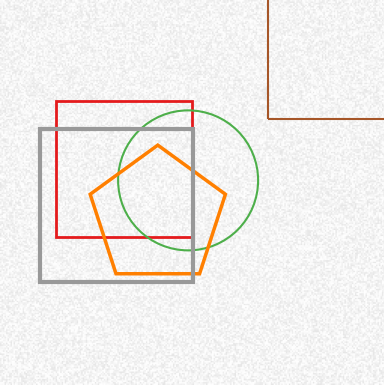[{"shape": "square", "thickness": 2, "radius": 0.89, "center": [0.322, 0.561]}, {"shape": "circle", "thickness": 1.5, "radius": 0.91, "center": [0.489, 0.531]}, {"shape": "pentagon", "thickness": 2.5, "radius": 0.92, "center": [0.41, 0.438]}, {"shape": "square", "thickness": 1.5, "radius": 0.95, "center": [0.886, 0.883]}, {"shape": "square", "thickness": 3, "radius": 1.0, "center": [0.303, 0.466]}]